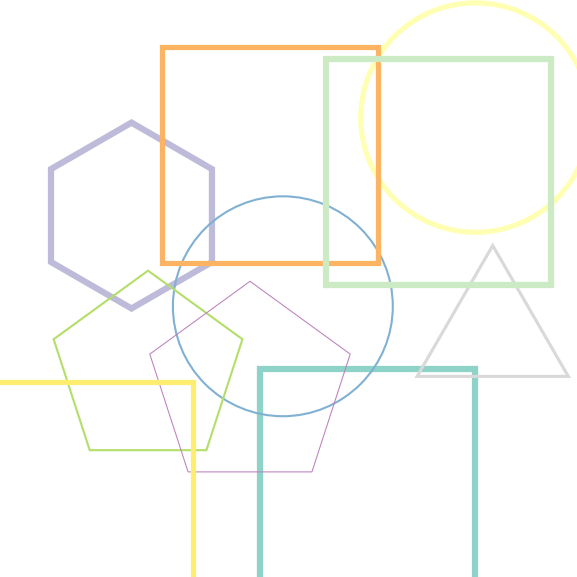[{"shape": "square", "thickness": 3, "radius": 0.93, "center": [0.636, 0.175]}, {"shape": "circle", "thickness": 2.5, "radius": 0.99, "center": [0.823, 0.796]}, {"shape": "hexagon", "thickness": 3, "radius": 0.8, "center": [0.228, 0.626]}, {"shape": "circle", "thickness": 1, "radius": 0.95, "center": [0.49, 0.469]}, {"shape": "square", "thickness": 2.5, "radius": 0.93, "center": [0.467, 0.731]}, {"shape": "pentagon", "thickness": 1, "radius": 0.86, "center": [0.256, 0.359]}, {"shape": "triangle", "thickness": 1.5, "radius": 0.76, "center": [0.853, 0.423]}, {"shape": "pentagon", "thickness": 0.5, "radius": 0.91, "center": [0.433, 0.33]}, {"shape": "square", "thickness": 3, "radius": 0.97, "center": [0.759, 0.701]}, {"shape": "square", "thickness": 2.5, "radius": 0.9, "center": [0.153, 0.156]}]